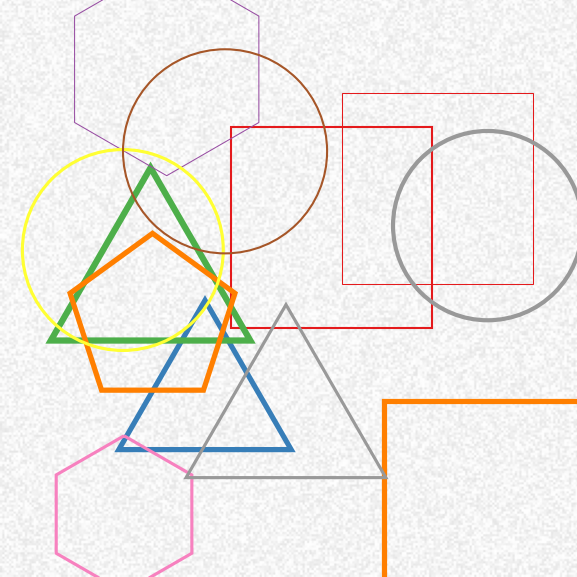[{"shape": "square", "thickness": 0.5, "radius": 0.83, "center": [0.757, 0.673]}, {"shape": "square", "thickness": 1, "radius": 0.87, "center": [0.574, 0.606]}, {"shape": "triangle", "thickness": 2.5, "radius": 0.86, "center": [0.355, 0.307]}, {"shape": "triangle", "thickness": 3, "radius": 1.0, "center": [0.261, 0.509]}, {"shape": "hexagon", "thickness": 0.5, "radius": 0.92, "center": [0.289, 0.879]}, {"shape": "square", "thickness": 2.5, "radius": 0.86, "center": [0.838, 0.132]}, {"shape": "pentagon", "thickness": 2.5, "radius": 0.75, "center": [0.264, 0.445]}, {"shape": "circle", "thickness": 1.5, "radius": 0.87, "center": [0.213, 0.566]}, {"shape": "circle", "thickness": 1, "radius": 0.88, "center": [0.39, 0.737]}, {"shape": "hexagon", "thickness": 1.5, "radius": 0.68, "center": [0.215, 0.109]}, {"shape": "circle", "thickness": 2, "radius": 0.82, "center": [0.844, 0.608]}, {"shape": "triangle", "thickness": 1.5, "radius": 1.0, "center": [0.495, 0.272]}]